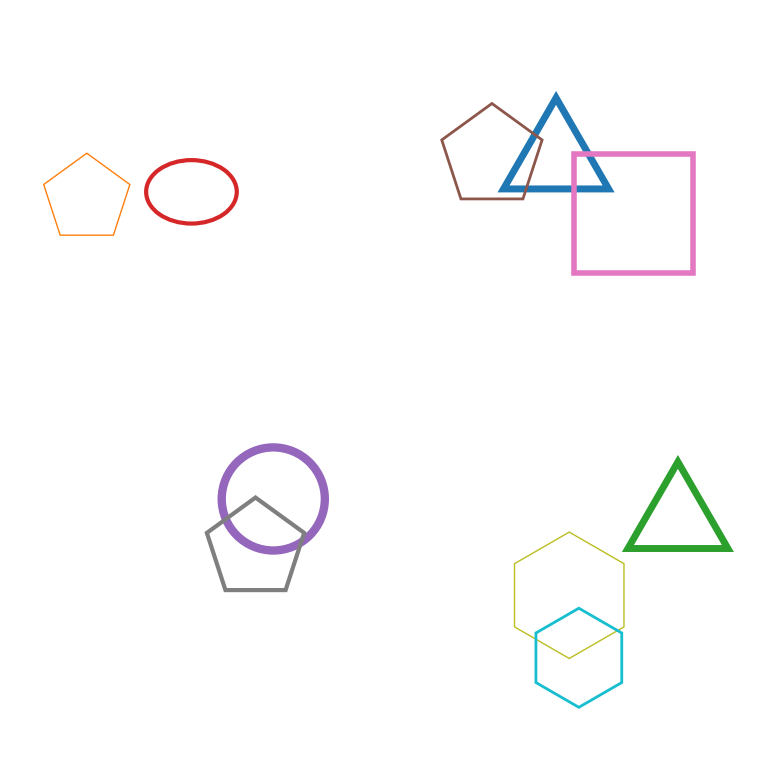[{"shape": "triangle", "thickness": 2.5, "radius": 0.39, "center": [0.722, 0.794]}, {"shape": "pentagon", "thickness": 0.5, "radius": 0.29, "center": [0.113, 0.742]}, {"shape": "triangle", "thickness": 2.5, "radius": 0.37, "center": [0.88, 0.325]}, {"shape": "oval", "thickness": 1.5, "radius": 0.29, "center": [0.249, 0.751]}, {"shape": "circle", "thickness": 3, "radius": 0.33, "center": [0.355, 0.352]}, {"shape": "pentagon", "thickness": 1, "radius": 0.34, "center": [0.639, 0.797]}, {"shape": "square", "thickness": 2, "radius": 0.39, "center": [0.823, 0.723]}, {"shape": "pentagon", "thickness": 1.5, "radius": 0.33, "center": [0.332, 0.287]}, {"shape": "hexagon", "thickness": 0.5, "radius": 0.41, "center": [0.739, 0.227]}, {"shape": "hexagon", "thickness": 1, "radius": 0.32, "center": [0.752, 0.146]}]